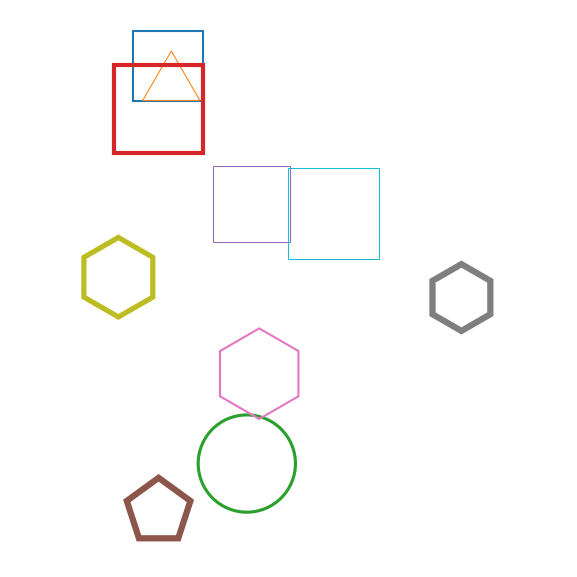[{"shape": "square", "thickness": 1, "radius": 0.3, "center": [0.291, 0.885]}, {"shape": "triangle", "thickness": 0.5, "radius": 0.29, "center": [0.297, 0.854]}, {"shape": "circle", "thickness": 1.5, "radius": 0.42, "center": [0.427, 0.196]}, {"shape": "square", "thickness": 2, "radius": 0.38, "center": [0.274, 0.811]}, {"shape": "square", "thickness": 0.5, "radius": 0.33, "center": [0.435, 0.646]}, {"shape": "pentagon", "thickness": 3, "radius": 0.29, "center": [0.275, 0.114]}, {"shape": "hexagon", "thickness": 1, "radius": 0.39, "center": [0.449, 0.352]}, {"shape": "hexagon", "thickness": 3, "radius": 0.29, "center": [0.799, 0.484]}, {"shape": "hexagon", "thickness": 2.5, "radius": 0.34, "center": [0.205, 0.519]}, {"shape": "square", "thickness": 0.5, "radius": 0.39, "center": [0.577, 0.63]}]